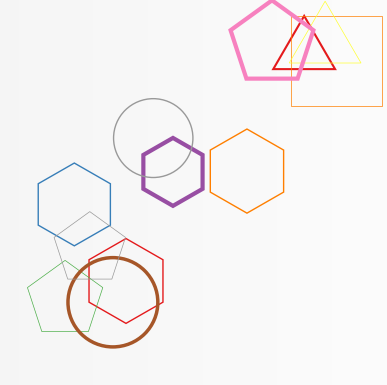[{"shape": "hexagon", "thickness": 1, "radius": 0.55, "center": [0.325, 0.27]}, {"shape": "triangle", "thickness": 1.5, "radius": 0.46, "center": [0.785, 0.867]}, {"shape": "hexagon", "thickness": 1, "radius": 0.54, "center": [0.192, 0.469]}, {"shape": "pentagon", "thickness": 0.5, "radius": 0.51, "center": [0.168, 0.221]}, {"shape": "hexagon", "thickness": 3, "radius": 0.44, "center": [0.446, 0.553]}, {"shape": "hexagon", "thickness": 1, "radius": 0.55, "center": [0.637, 0.556]}, {"shape": "square", "thickness": 0.5, "radius": 0.59, "center": [0.869, 0.841]}, {"shape": "triangle", "thickness": 0.5, "radius": 0.54, "center": [0.839, 0.89]}, {"shape": "circle", "thickness": 2.5, "radius": 0.58, "center": [0.291, 0.215]}, {"shape": "pentagon", "thickness": 3, "radius": 0.56, "center": [0.702, 0.887]}, {"shape": "pentagon", "thickness": 0.5, "radius": 0.48, "center": [0.232, 0.353]}, {"shape": "circle", "thickness": 1, "radius": 0.51, "center": [0.395, 0.641]}]